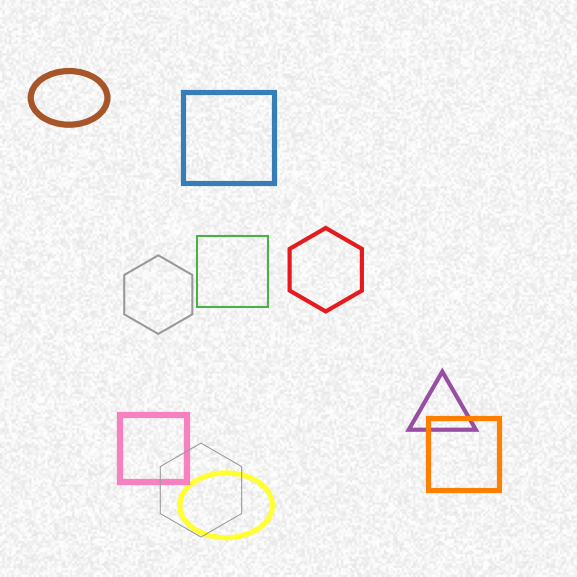[{"shape": "hexagon", "thickness": 2, "radius": 0.36, "center": [0.564, 0.532]}, {"shape": "square", "thickness": 2.5, "radius": 0.39, "center": [0.395, 0.76]}, {"shape": "square", "thickness": 1, "radius": 0.31, "center": [0.403, 0.529]}, {"shape": "triangle", "thickness": 2, "radius": 0.34, "center": [0.766, 0.289]}, {"shape": "square", "thickness": 2.5, "radius": 0.31, "center": [0.802, 0.213]}, {"shape": "oval", "thickness": 2.5, "radius": 0.4, "center": [0.392, 0.124]}, {"shape": "oval", "thickness": 3, "radius": 0.33, "center": [0.12, 0.83]}, {"shape": "square", "thickness": 3, "radius": 0.29, "center": [0.266, 0.222]}, {"shape": "hexagon", "thickness": 0.5, "radius": 0.41, "center": [0.348, 0.151]}, {"shape": "hexagon", "thickness": 1, "radius": 0.34, "center": [0.274, 0.489]}]